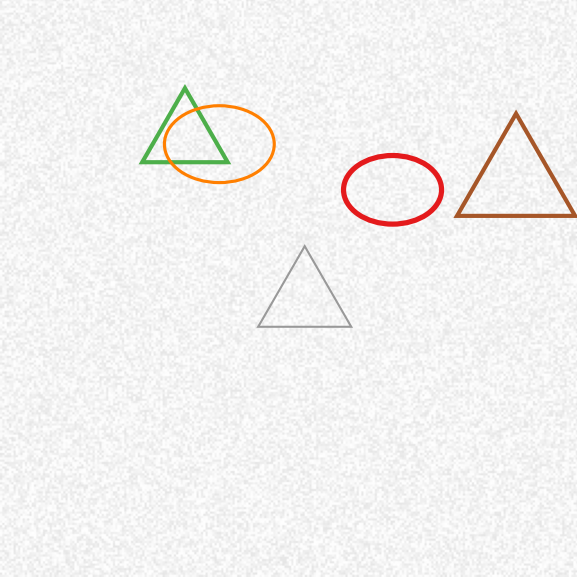[{"shape": "oval", "thickness": 2.5, "radius": 0.42, "center": [0.68, 0.67]}, {"shape": "triangle", "thickness": 2, "radius": 0.43, "center": [0.32, 0.761]}, {"shape": "oval", "thickness": 1.5, "radius": 0.48, "center": [0.38, 0.749]}, {"shape": "triangle", "thickness": 2, "radius": 0.59, "center": [0.894, 0.684]}, {"shape": "triangle", "thickness": 1, "radius": 0.47, "center": [0.528, 0.48]}]